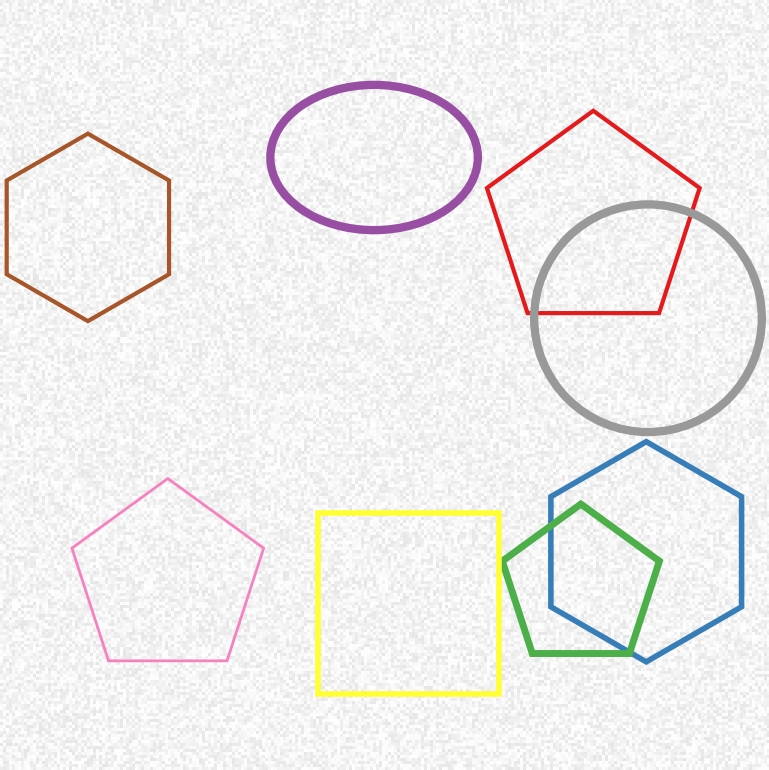[{"shape": "pentagon", "thickness": 1.5, "radius": 0.73, "center": [0.771, 0.711]}, {"shape": "hexagon", "thickness": 2, "radius": 0.71, "center": [0.839, 0.283]}, {"shape": "pentagon", "thickness": 2.5, "radius": 0.54, "center": [0.754, 0.238]}, {"shape": "oval", "thickness": 3, "radius": 0.67, "center": [0.486, 0.795]}, {"shape": "square", "thickness": 2, "radius": 0.59, "center": [0.531, 0.216]}, {"shape": "hexagon", "thickness": 1.5, "radius": 0.61, "center": [0.114, 0.705]}, {"shape": "pentagon", "thickness": 1, "radius": 0.65, "center": [0.218, 0.248]}, {"shape": "circle", "thickness": 3, "radius": 0.74, "center": [0.842, 0.587]}]